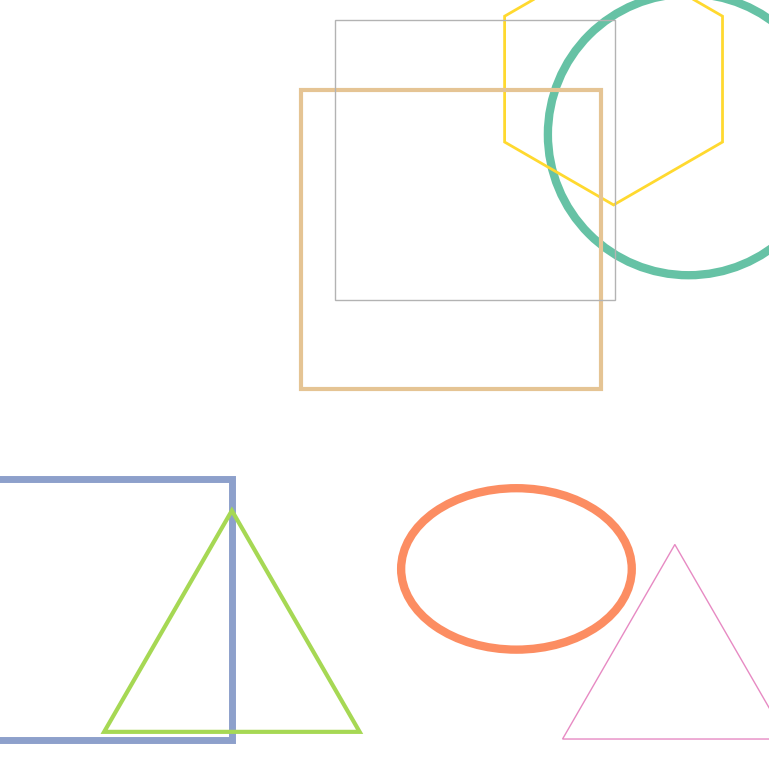[{"shape": "circle", "thickness": 3, "radius": 0.91, "center": [0.894, 0.825]}, {"shape": "oval", "thickness": 3, "radius": 0.75, "center": [0.671, 0.261]}, {"shape": "square", "thickness": 2.5, "radius": 0.85, "center": [0.132, 0.208]}, {"shape": "triangle", "thickness": 0.5, "radius": 0.84, "center": [0.876, 0.124]}, {"shape": "triangle", "thickness": 1.5, "radius": 0.96, "center": [0.301, 0.145]}, {"shape": "hexagon", "thickness": 1, "radius": 0.82, "center": [0.797, 0.897]}, {"shape": "square", "thickness": 1.5, "radius": 0.97, "center": [0.586, 0.689]}, {"shape": "square", "thickness": 0.5, "radius": 0.91, "center": [0.617, 0.792]}]